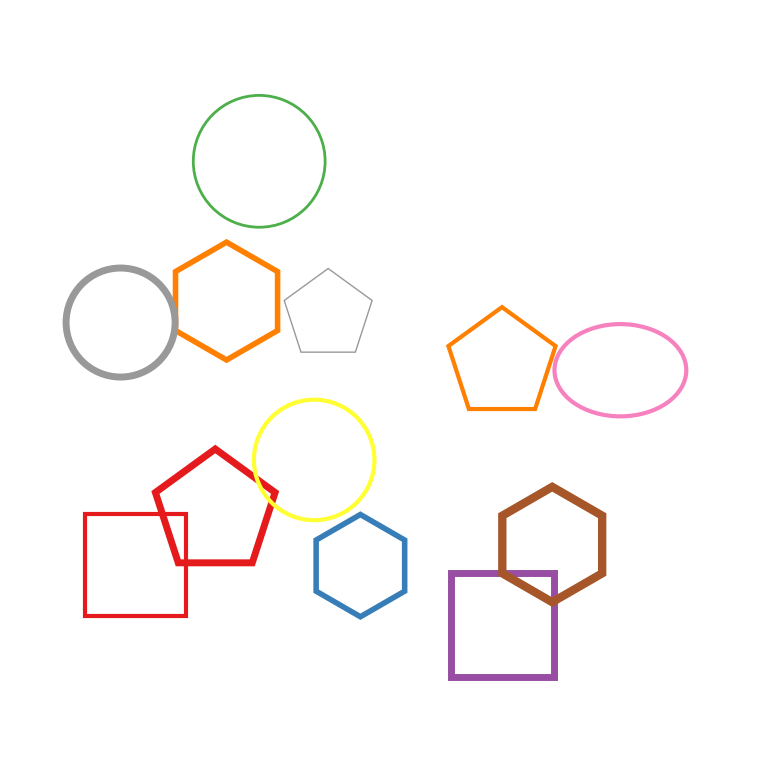[{"shape": "pentagon", "thickness": 2.5, "radius": 0.41, "center": [0.28, 0.335]}, {"shape": "square", "thickness": 1.5, "radius": 0.33, "center": [0.176, 0.266]}, {"shape": "hexagon", "thickness": 2, "radius": 0.33, "center": [0.468, 0.265]}, {"shape": "circle", "thickness": 1, "radius": 0.43, "center": [0.337, 0.791]}, {"shape": "square", "thickness": 2.5, "radius": 0.34, "center": [0.653, 0.188]}, {"shape": "pentagon", "thickness": 1.5, "radius": 0.37, "center": [0.652, 0.528]}, {"shape": "hexagon", "thickness": 2, "radius": 0.38, "center": [0.294, 0.609]}, {"shape": "circle", "thickness": 1.5, "radius": 0.39, "center": [0.408, 0.403]}, {"shape": "hexagon", "thickness": 3, "radius": 0.37, "center": [0.717, 0.293]}, {"shape": "oval", "thickness": 1.5, "radius": 0.43, "center": [0.806, 0.519]}, {"shape": "circle", "thickness": 2.5, "radius": 0.35, "center": [0.157, 0.581]}, {"shape": "pentagon", "thickness": 0.5, "radius": 0.3, "center": [0.426, 0.591]}]